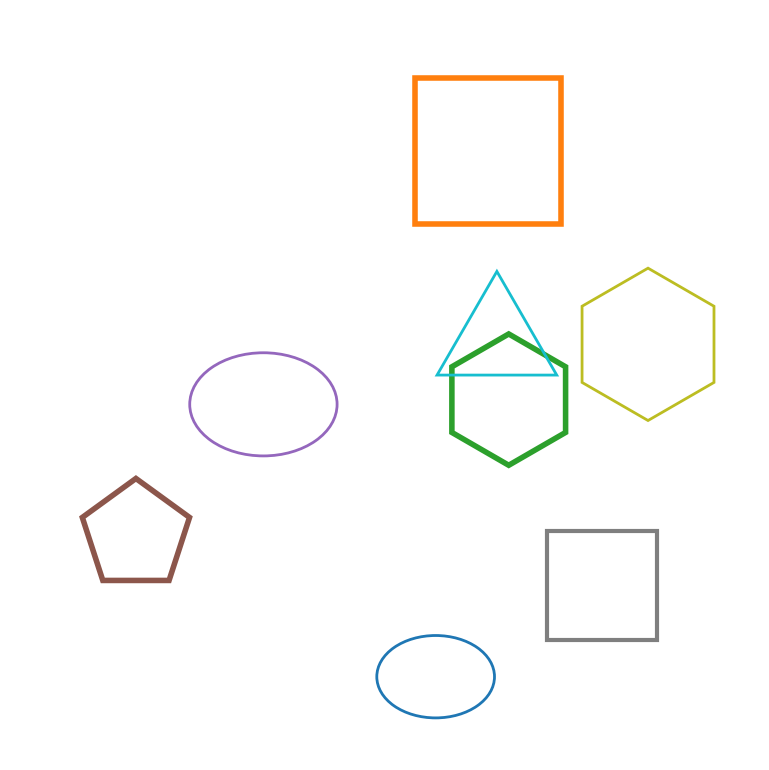[{"shape": "oval", "thickness": 1, "radius": 0.38, "center": [0.566, 0.121]}, {"shape": "square", "thickness": 2, "radius": 0.47, "center": [0.634, 0.804]}, {"shape": "hexagon", "thickness": 2, "radius": 0.43, "center": [0.661, 0.481]}, {"shape": "oval", "thickness": 1, "radius": 0.48, "center": [0.342, 0.475]}, {"shape": "pentagon", "thickness": 2, "radius": 0.37, "center": [0.177, 0.305]}, {"shape": "square", "thickness": 1.5, "radius": 0.36, "center": [0.782, 0.24]}, {"shape": "hexagon", "thickness": 1, "radius": 0.49, "center": [0.842, 0.553]}, {"shape": "triangle", "thickness": 1, "radius": 0.45, "center": [0.645, 0.558]}]